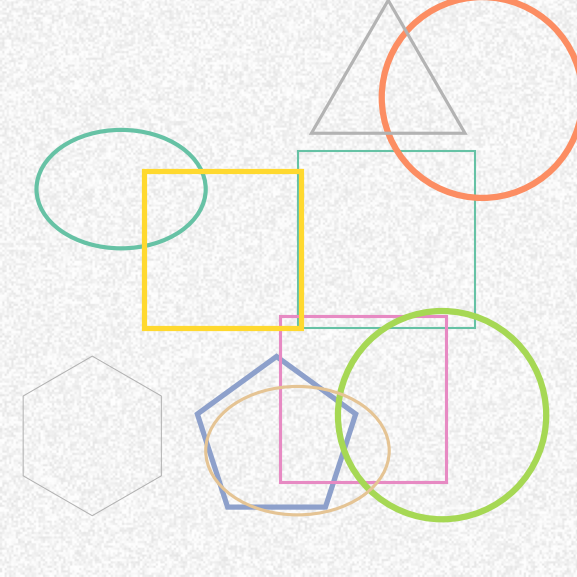[{"shape": "oval", "thickness": 2, "radius": 0.73, "center": [0.21, 0.672]}, {"shape": "square", "thickness": 1, "radius": 0.77, "center": [0.669, 0.585]}, {"shape": "circle", "thickness": 3, "radius": 0.87, "center": [0.835, 0.83]}, {"shape": "pentagon", "thickness": 2.5, "radius": 0.72, "center": [0.479, 0.238]}, {"shape": "square", "thickness": 1.5, "radius": 0.72, "center": [0.628, 0.308]}, {"shape": "circle", "thickness": 3, "radius": 0.9, "center": [0.766, 0.28]}, {"shape": "square", "thickness": 2.5, "radius": 0.68, "center": [0.386, 0.567]}, {"shape": "oval", "thickness": 1.5, "radius": 0.79, "center": [0.515, 0.219]}, {"shape": "hexagon", "thickness": 0.5, "radius": 0.69, "center": [0.16, 0.244]}, {"shape": "triangle", "thickness": 1.5, "radius": 0.77, "center": [0.672, 0.845]}]